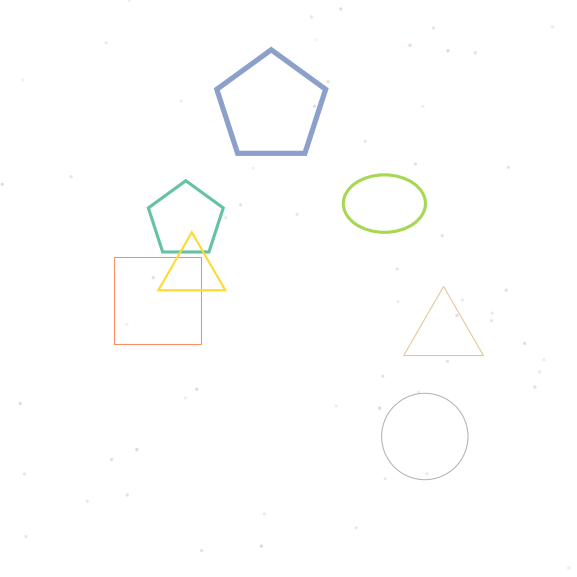[{"shape": "pentagon", "thickness": 1.5, "radius": 0.34, "center": [0.322, 0.618]}, {"shape": "square", "thickness": 0.5, "radius": 0.38, "center": [0.273, 0.479]}, {"shape": "pentagon", "thickness": 2.5, "radius": 0.5, "center": [0.47, 0.814]}, {"shape": "oval", "thickness": 1.5, "radius": 0.36, "center": [0.666, 0.647]}, {"shape": "triangle", "thickness": 1, "radius": 0.33, "center": [0.332, 0.53]}, {"shape": "triangle", "thickness": 0.5, "radius": 0.4, "center": [0.768, 0.423]}, {"shape": "circle", "thickness": 0.5, "radius": 0.37, "center": [0.736, 0.243]}]